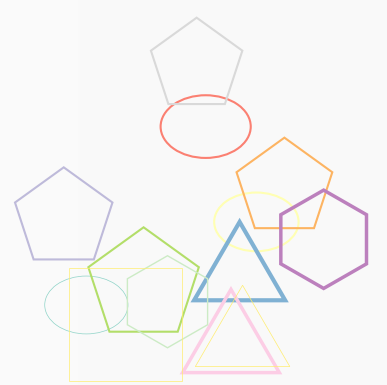[{"shape": "oval", "thickness": 0.5, "radius": 0.54, "center": [0.223, 0.208]}, {"shape": "oval", "thickness": 1.5, "radius": 0.54, "center": [0.662, 0.424]}, {"shape": "pentagon", "thickness": 1.5, "radius": 0.66, "center": [0.164, 0.433]}, {"shape": "oval", "thickness": 1.5, "radius": 0.58, "center": [0.531, 0.671]}, {"shape": "triangle", "thickness": 3, "radius": 0.68, "center": [0.618, 0.288]}, {"shape": "pentagon", "thickness": 1.5, "radius": 0.65, "center": [0.734, 0.512]}, {"shape": "pentagon", "thickness": 1.5, "radius": 0.75, "center": [0.371, 0.26]}, {"shape": "triangle", "thickness": 2.5, "radius": 0.72, "center": [0.596, 0.104]}, {"shape": "pentagon", "thickness": 1.5, "radius": 0.62, "center": [0.507, 0.83]}, {"shape": "hexagon", "thickness": 2.5, "radius": 0.64, "center": [0.835, 0.379]}, {"shape": "hexagon", "thickness": 1, "radius": 0.6, "center": [0.432, 0.216]}, {"shape": "triangle", "thickness": 0.5, "radius": 0.7, "center": [0.626, 0.118]}, {"shape": "square", "thickness": 0.5, "radius": 0.73, "center": [0.323, 0.157]}]